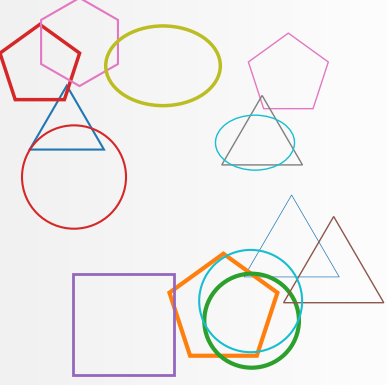[{"shape": "triangle", "thickness": 0.5, "radius": 0.71, "center": [0.753, 0.352]}, {"shape": "triangle", "thickness": 1.5, "radius": 0.55, "center": [0.172, 0.667]}, {"shape": "pentagon", "thickness": 3, "radius": 0.73, "center": [0.577, 0.195]}, {"shape": "circle", "thickness": 3, "radius": 0.61, "center": [0.649, 0.167]}, {"shape": "circle", "thickness": 1.5, "radius": 0.67, "center": [0.191, 0.54]}, {"shape": "pentagon", "thickness": 2.5, "radius": 0.54, "center": [0.103, 0.829]}, {"shape": "square", "thickness": 2, "radius": 0.65, "center": [0.319, 0.157]}, {"shape": "triangle", "thickness": 1, "radius": 0.75, "center": [0.861, 0.288]}, {"shape": "hexagon", "thickness": 1.5, "radius": 0.57, "center": [0.205, 0.891]}, {"shape": "pentagon", "thickness": 1, "radius": 0.54, "center": [0.744, 0.805]}, {"shape": "triangle", "thickness": 1, "radius": 0.6, "center": [0.676, 0.632]}, {"shape": "oval", "thickness": 2.5, "radius": 0.74, "center": [0.421, 0.829]}, {"shape": "oval", "thickness": 1, "radius": 0.51, "center": [0.658, 0.629]}, {"shape": "circle", "thickness": 1.5, "radius": 0.66, "center": [0.647, 0.218]}]